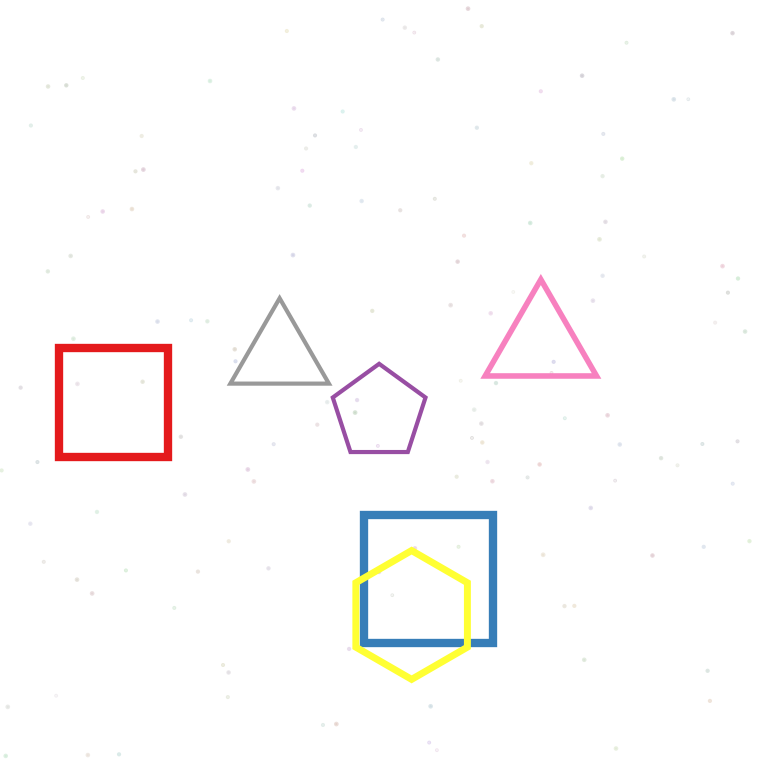[{"shape": "square", "thickness": 3, "radius": 0.35, "center": [0.147, 0.477]}, {"shape": "square", "thickness": 3, "radius": 0.42, "center": [0.557, 0.248]}, {"shape": "pentagon", "thickness": 1.5, "radius": 0.32, "center": [0.492, 0.464]}, {"shape": "hexagon", "thickness": 2.5, "radius": 0.42, "center": [0.535, 0.201]}, {"shape": "triangle", "thickness": 2, "radius": 0.42, "center": [0.702, 0.553]}, {"shape": "triangle", "thickness": 1.5, "radius": 0.37, "center": [0.363, 0.539]}]